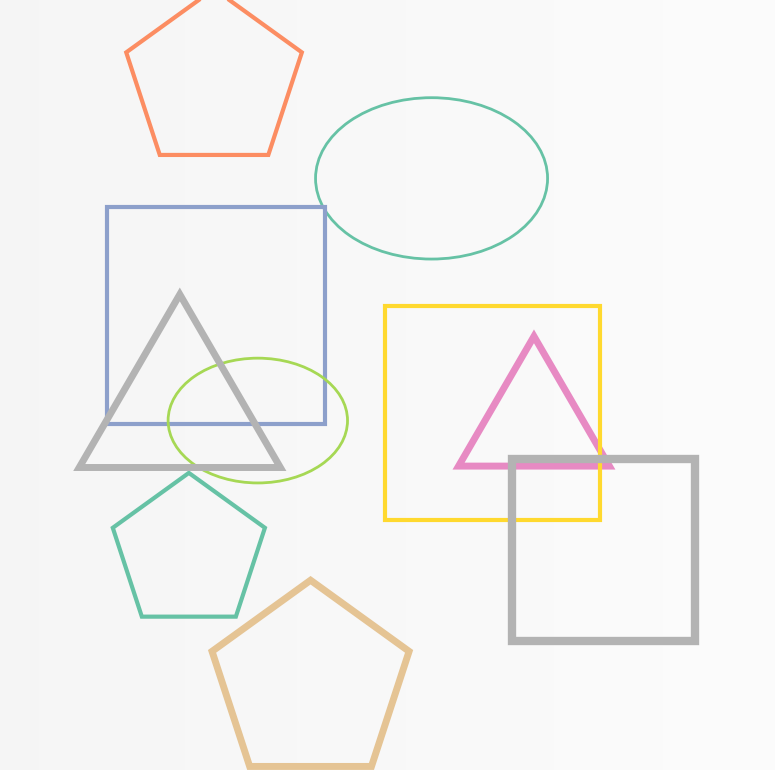[{"shape": "pentagon", "thickness": 1.5, "radius": 0.52, "center": [0.244, 0.283]}, {"shape": "oval", "thickness": 1, "radius": 0.75, "center": [0.557, 0.768]}, {"shape": "pentagon", "thickness": 1.5, "radius": 0.6, "center": [0.276, 0.895]}, {"shape": "square", "thickness": 1.5, "radius": 0.71, "center": [0.279, 0.59]}, {"shape": "triangle", "thickness": 2.5, "radius": 0.56, "center": [0.689, 0.451]}, {"shape": "oval", "thickness": 1, "radius": 0.58, "center": [0.333, 0.454]}, {"shape": "square", "thickness": 1.5, "radius": 0.69, "center": [0.635, 0.464]}, {"shape": "pentagon", "thickness": 2.5, "radius": 0.67, "center": [0.401, 0.113]}, {"shape": "triangle", "thickness": 2.5, "radius": 0.75, "center": [0.232, 0.468]}, {"shape": "square", "thickness": 3, "radius": 0.59, "center": [0.779, 0.286]}]